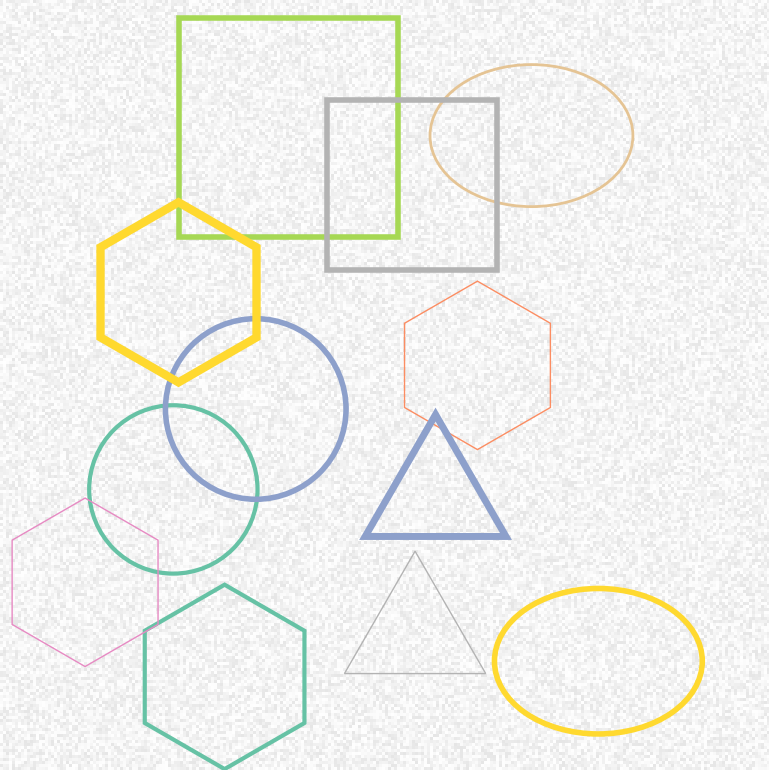[{"shape": "circle", "thickness": 1.5, "radius": 0.55, "center": [0.225, 0.364]}, {"shape": "hexagon", "thickness": 1.5, "radius": 0.6, "center": [0.292, 0.121]}, {"shape": "hexagon", "thickness": 0.5, "radius": 0.55, "center": [0.62, 0.525]}, {"shape": "triangle", "thickness": 2.5, "radius": 0.53, "center": [0.566, 0.356]}, {"shape": "circle", "thickness": 2, "radius": 0.59, "center": [0.332, 0.469]}, {"shape": "hexagon", "thickness": 0.5, "radius": 0.55, "center": [0.111, 0.244]}, {"shape": "square", "thickness": 2, "radius": 0.71, "center": [0.375, 0.835]}, {"shape": "hexagon", "thickness": 3, "radius": 0.58, "center": [0.232, 0.62]}, {"shape": "oval", "thickness": 2, "radius": 0.67, "center": [0.777, 0.141]}, {"shape": "oval", "thickness": 1, "radius": 0.66, "center": [0.69, 0.824]}, {"shape": "square", "thickness": 2, "radius": 0.55, "center": [0.535, 0.76]}, {"shape": "triangle", "thickness": 0.5, "radius": 0.53, "center": [0.539, 0.178]}]